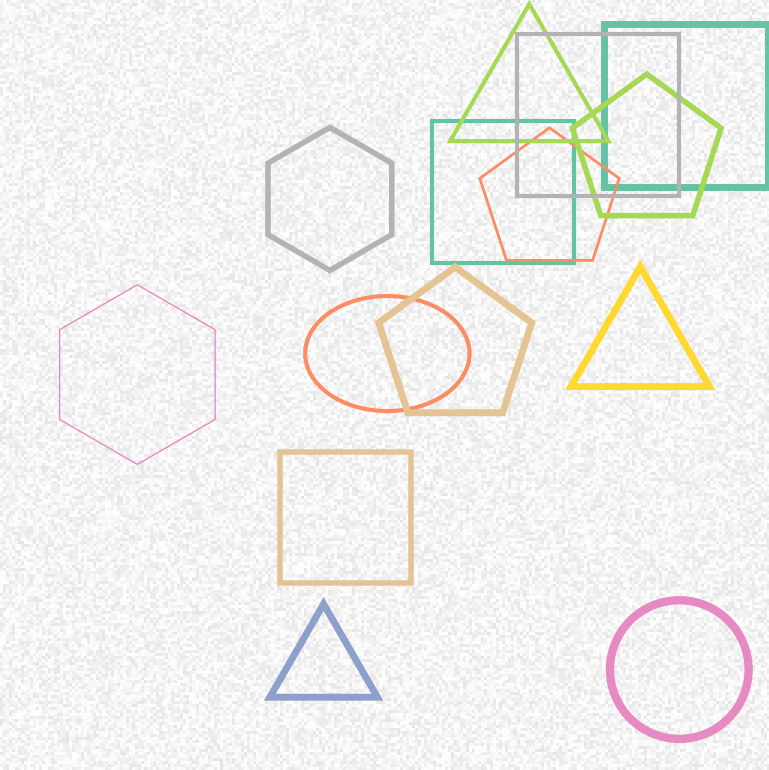[{"shape": "square", "thickness": 1.5, "radius": 0.46, "center": [0.653, 0.751]}, {"shape": "square", "thickness": 2.5, "radius": 0.53, "center": [0.89, 0.863]}, {"shape": "oval", "thickness": 1.5, "radius": 0.53, "center": [0.503, 0.541]}, {"shape": "pentagon", "thickness": 1, "radius": 0.48, "center": [0.714, 0.739]}, {"shape": "triangle", "thickness": 2.5, "radius": 0.4, "center": [0.42, 0.135]}, {"shape": "hexagon", "thickness": 0.5, "radius": 0.58, "center": [0.178, 0.514]}, {"shape": "circle", "thickness": 3, "radius": 0.45, "center": [0.882, 0.13]}, {"shape": "triangle", "thickness": 1.5, "radius": 0.59, "center": [0.687, 0.876]}, {"shape": "pentagon", "thickness": 2, "radius": 0.51, "center": [0.84, 0.802]}, {"shape": "triangle", "thickness": 2.5, "radius": 0.52, "center": [0.831, 0.55]}, {"shape": "pentagon", "thickness": 2.5, "radius": 0.52, "center": [0.591, 0.549]}, {"shape": "square", "thickness": 2, "radius": 0.42, "center": [0.448, 0.328]}, {"shape": "hexagon", "thickness": 2, "radius": 0.46, "center": [0.428, 0.742]}, {"shape": "square", "thickness": 1.5, "radius": 0.53, "center": [0.777, 0.851]}]